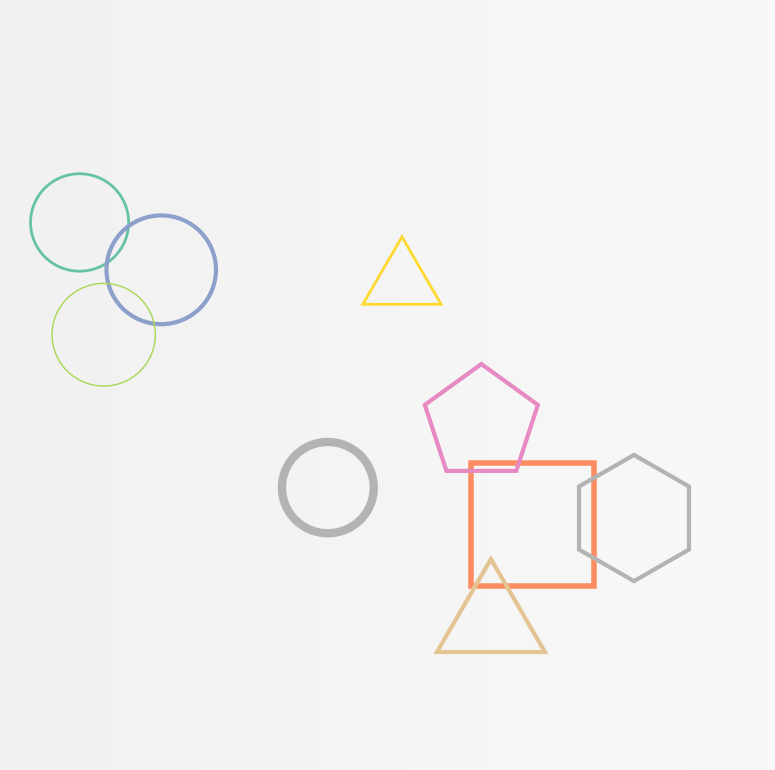[{"shape": "circle", "thickness": 1, "radius": 0.32, "center": [0.103, 0.711]}, {"shape": "square", "thickness": 2, "radius": 0.4, "center": [0.687, 0.319]}, {"shape": "circle", "thickness": 1.5, "radius": 0.35, "center": [0.208, 0.65]}, {"shape": "pentagon", "thickness": 1.5, "radius": 0.38, "center": [0.621, 0.451]}, {"shape": "circle", "thickness": 0.5, "radius": 0.33, "center": [0.134, 0.565]}, {"shape": "triangle", "thickness": 1, "radius": 0.29, "center": [0.519, 0.634]}, {"shape": "triangle", "thickness": 1.5, "radius": 0.4, "center": [0.633, 0.193]}, {"shape": "circle", "thickness": 3, "radius": 0.3, "center": [0.423, 0.367]}, {"shape": "hexagon", "thickness": 1.5, "radius": 0.41, "center": [0.818, 0.327]}]